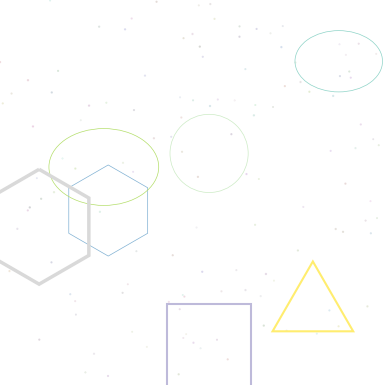[{"shape": "oval", "thickness": 0.5, "radius": 0.57, "center": [0.88, 0.841]}, {"shape": "square", "thickness": 1.5, "radius": 0.55, "center": [0.543, 0.102]}, {"shape": "hexagon", "thickness": 0.5, "radius": 0.59, "center": [0.281, 0.453]}, {"shape": "oval", "thickness": 0.5, "radius": 0.71, "center": [0.27, 0.566]}, {"shape": "hexagon", "thickness": 2.5, "radius": 0.75, "center": [0.102, 0.411]}, {"shape": "circle", "thickness": 0.5, "radius": 0.51, "center": [0.543, 0.601]}, {"shape": "triangle", "thickness": 1.5, "radius": 0.6, "center": [0.813, 0.2]}]